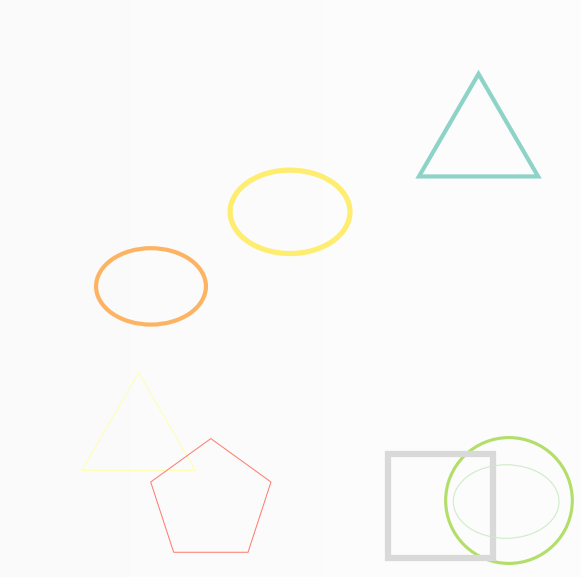[{"shape": "triangle", "thickness": 2, "radius": 0.59, "center": [0.823, 0.753]}, {"shape": "triangle", "thickness": 0.5, "radius": 0.56, "center": [0.238, 0.241]}, {"shape": "pentagon", "thickness": 0.5, "radius": 0.54, "center": [0.363, 0.131]}, {"shape": "oval", "thickness": 2, "radius": 0.47, "center": [0.26, 0.503]}, {"shape": "circle", "thickness": 1.5, "radius": 0.54, "center": [0.876, 0.132]}, {"shape": "square", "thickness": 3, "radius": 0.45, "center": [0.758, 0.122]}, {"shape": "oval", "thickness": 0.5, "radius": 0.45, "center": [0.871, 0.131]}, {"shape": "oval", "thickness": 2.5, "radius": 0.52, "center": [0.499, 0.632]}]